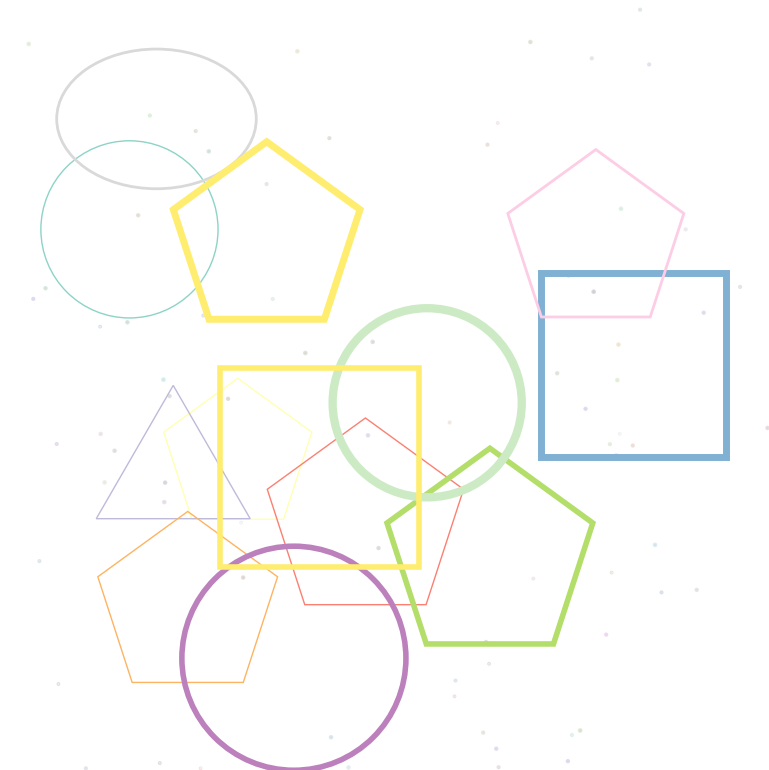[{"shape": "circle", "thickness": 0.5, "radius": 0.58, "center": [0.168, 0.702]}, {"shape": "pentagon", "thickness": 0.5, "radius": 0.51, "center": [0.309, 0.408]}, {"shape": "triangle", "thickness": 0.5, "radius": 0.58, "center": [0.225, 0.384]}, {"shape": "pentagon", "thickness": 0.5, "radius": 0.67, "center": [0.475, 0.323]}, {"shape": "square", "thickness": 2.5, "radius": 0.6, "center": [0.823, 0.525]}, {"shape": "pentagon", "thickness": 0.5, "radius": 0.61, "center": [0.244, 0.213]}, {"shape": "pentagon", "thickness": 2, "radius": 0.7, "center": [0.636, 0.277]}, {"shape": "pentagon", "thickness": 1, "radius": 0.6, "center": [0.774, 0.686]}, {"shape": "oval", "thickness": 1, "radius": 0.65, "center": [0.203, 0.846]}, {"shape": "circle", "thickness": 2, "radius": 0.73, "center": [0.382, 0.145]}, {"shape": "circle", "thickness": 3, "radius": 0.61, "center": [0.555, 0.477]}, {"shape": "pentagon", "thickness": 2.5, "radius": 0.64, "center": [0.346, 0.688]}, {"shape": "square", "thickness": 2, "radius": 0.65, "center": [0.415, 0.393]}]